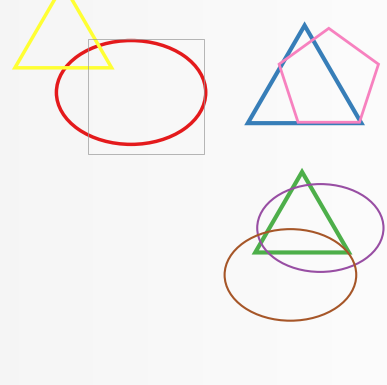[{"shape": "oval", "thickness": 2.5, "radius": 0.96, "center": [0.338, 0.76]}, {"shape": "triangle", "thickness": 3, "radius": 0.85, "center": [0.786, 0.765]}, {"shape": "triangle", "thickness": 3, "radius": 0.7, "center": [0.779, 0.414]}, {"shape": "oval", "thickness": 1.5, "radius": 0.81, "center": [0.827, 0.408]}, {"shape": "triangle", "thickness": 2.5, "radius": 0.72, "center": [0.163, 0.896]}, {"shape": "oval", "thickness": 1.5, "radius": 0.85, "center": [0.749, 0.286]}, {"shape": "pentagon", "thickness": 2, "radius": 0.67, "center": [0.848, 0.792]}, {"shape": "square", "thickness": 0.5, "radius": 0.75, "center": [0.376, 0.748]}]